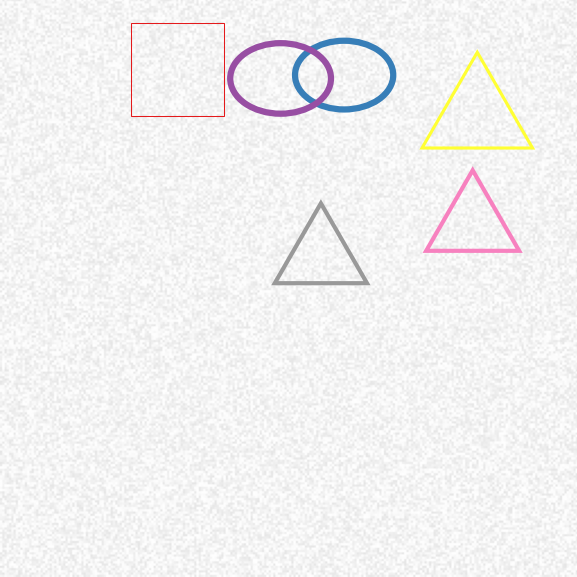[{"shape": "square", "thickness": 0.5, "radius": 0.4, "center": [0.307, 0.879]}, {"shape": "oval", "thickness": 3, "radius": 0.43, "center": [0.596, 0.869]}, {"shape": "oval", "thickness": 3, "radius": 0.44, "center": [0.486, 0.863]}, {"shape": "triangle", "thickness": 1.5, "radius": 0.55, "center": [0.826, 0.798]}, {"shape": "triangle", "thickness": 2, "radius": 0.46, "center": [0.818, 0.611]}, {"shape": "triangle", "thickness": 2, "radius": 0.46, "center": [0.556, 0.555]}]